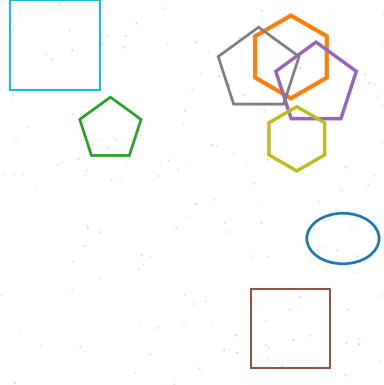[{"shape": "oval", "thickness": 2, "radius": 0.47, "center": [0.891, 0.38]}, {"shape": "hexagon", "thickness": 3, "radius": 0.54, "center": [0.756, 0.852]}, {"shape": "pentagon", "thickness": 2, "radius": 0.42, "center": [0.287, 0.664]}, {"shape": "pentagon", "thickness": 2.5, "radius": 0.55, "center": [0.821, 0.781]}, {"shape": "square", "thickness": 1.5, "radius": 0.51, "center": [0.755, 0.147]}, {"shape": "pentagon", "thickness": 2, "radius": 0.55, "center": [0.672, 0.819]}, {"shape": "hexagon", "thickness": 2.5, "radius": 0.42, "center": [0.771, 0.639]}, {"shape": "square", "thickness": 1.5, "radius": 0.58, "center": [0.142, 0.884]}]